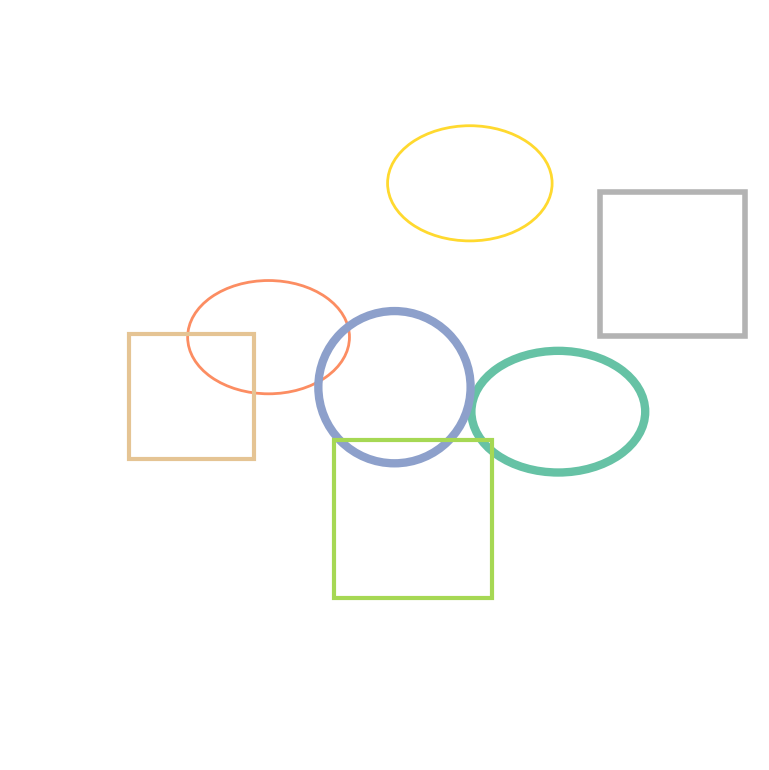[{"shape": "oval", "thickness": 3, "radius": 0.56, "center": [0.725, 0.465]}, {"shape": "oval", "thickness": 1, "radius": 0.53, "center": [0.349, 0.562]}, {"shape": "circle", "thickness": 3, "radius": 0.49, "center": [0.512, 0.497]}, {"shape": "square", "thickness": 1.5, "radius": 0.51, "center": [0.537, 0.326]}, {"shape": "oval", "thickness": 1, "radius": 0.53, "center": [0.61, 0.762]}, {"shape": "square", "thickness": 1.5, "radius": 0.41, "center": [0.248, 0.485]}, {"shape": "square", "thickness": 2, "radius": 0.47, "center": [0.873, 0.657]}]